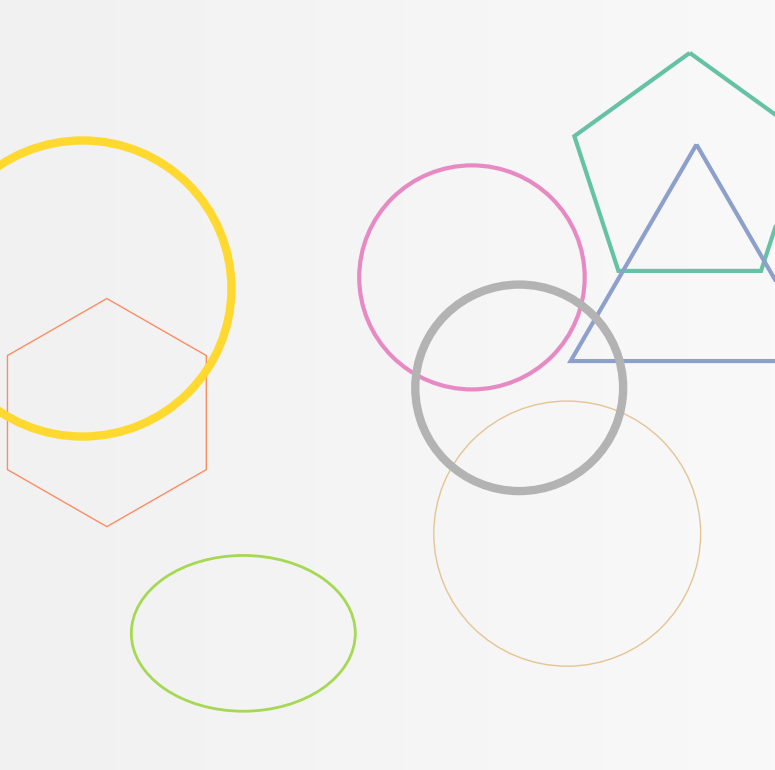[{"shape": "pentagon", "thickness": 1.5, "radius": 0.78, "center": [0.89, 0.775]}, {"shape": "hexagon", "thickness": 0.5, "radius": 0.74, "center": [0.138, 0.464]}, {"shape": "triangle", "thickness": 1.5, "radius": 0.94, "center": [0.899, 0.625]}, {"shape": "circle", "thickness": 1.5, "radius": 0.73, "center": [0.609, 0.64]}, {"shape": "oval", "thickness": 1, "radius": 0.72, "center": [0.314, 0.177]}, {"shape": "circle", "thickness": 3, "radius": 0.96, "center": [0.106, 0.625]}, {"shape": "circle", "thickness": 0.5, "radius": 0.86, "center": [0.732, 0.307]}, {"shape": "circle", "thickness": 3, "radius": 0.67, "center": [0.67, 0.496]}]